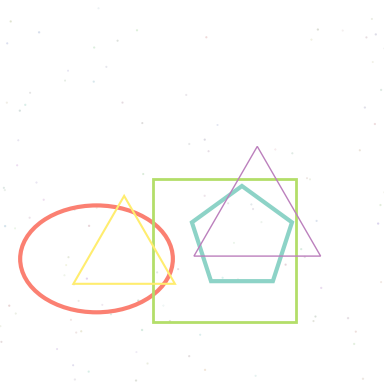[{"shape": "pentagon", "thickness": 3, "radius": 0.68, "center": [0.628, 0.38]}, {"shape": "oval", "thickness": 3, "radius": 0.99, "center": [0.251, 0.328]}, {"shape": "square", "thickness": 2, "radius": 0.93, "center": [0.584, 0.35]}, {"shape": "triangle", "thickness": 1, "radius": 0.95, "center": [0.668, 0.43]}, {"shape": "triangle", "thickness": 1.5, "radius": 0.76, "center": [0.322, 0.339]}]